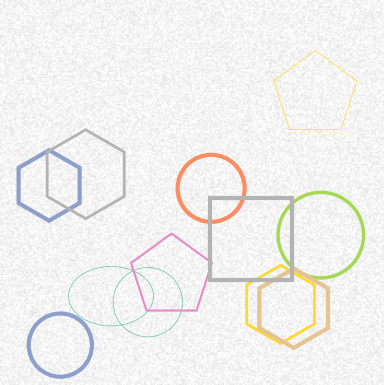[{"shape": "circle", "thickness": 0.5, "radius": 0.45, "center": [0.384, 0.215]}, {"shape": "oval", "thickness": 0.5, "radius": 0.55, "center": [0.288, 0.231]}, {"shape": "circle", "thickness": 3, "radius": 0.44, "center": [0.548, 0.511]}, {"shape": "hexagon", "thickness": 3, "radius": 0.46, "center": [0.128, 0.518]}, {"shape": "circle", "thickness": 3, "radius": 0.41, "center": [0.157, 0.104]}, {"shape": "pentagon", "thickness": 1.5, "radius": 0.55, "center": [0.445, 0.283]}, {"shape": "circle", "thickness": 2.5, "radius": 0.56, "center": [0.833, 0.389]}, {"shape": "hexagon", "thickness": 2, "radius": 0.51, "center": [0.729, 0.209]}, {"shape": "pentagon", "thickness": 0.5, "radius": 0.57, "center": [0.819, 0.755]}, {"shape": "hexagon", "thickness": 3, "radius": 0.52, "center": [0.763, 0.2]}, {"shape": "square", "thickness": 3, "radius": 0.53, "center": [0.652, 0.378]}, {"shape": "hexagon", "thickness": 2, "radius": 0.58, "center": [0.223, 0.548]}]